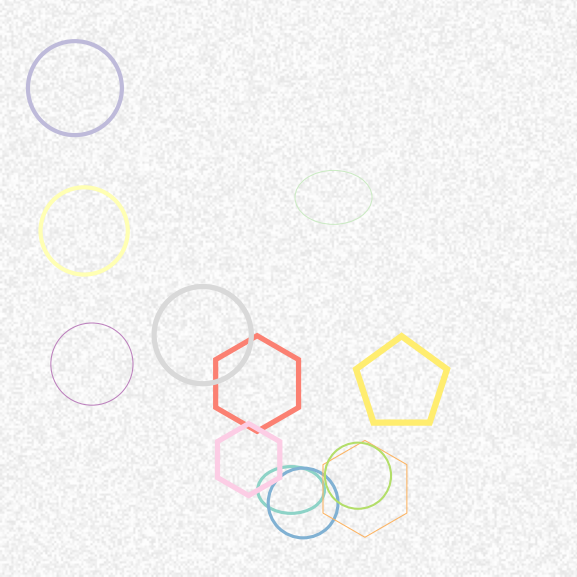[{"shape": "oval", "thickness": 1.5, "radius": 0.29, "center": [0.504, 0.151]}, {"shape": "circle", "thickness": 2, "radius": 0.38, "center": [0.146, 0.599]}, {"shape": "circle", "thickness": 2, "radius": 0.41, "center": [0.13, 0.847]}, {"shape": "hexagon", "thickness": 2.5, "radius": 0.41, "center": [0.445, 0.335]}, {"shape": "circle", "thickness": 1.5, "radius": 0.3, "center": [0.525, 0.128]}, {"shape": "hexagon", "thickness": 0.5, "radius": 0.42, "center": [0.632, 0.153]}, {"shape": "circle", "thickness": 1, "radius": 0.29, "center": [0.62, 0.175]}, {"shape": "hexagon", "thickness": 2.5, "radius": 0.31, "center": [0.431, 0.203]}, {"shape": "circle", "thickness": 2.5, "radius": 0.42, "center": [0.351, 0.419]}, {"shape": "circle", "thickness": 0.5, "radius": 0.36, "center": [0.159, 0.369]}, {"shape": "oval", "thickness": 0.5, "radius": 0.33, "center": [0.578, 0.657]}, {"shape": "pentagon", "thickness": 3, "radius": 0.41, "center": [0.695, 0.334]}]